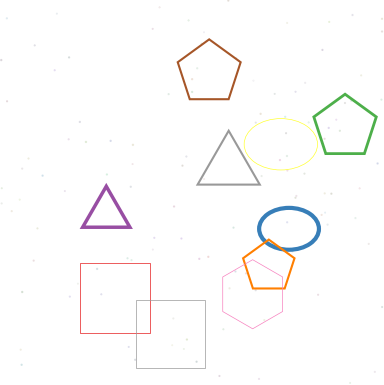[{"shape": "square", "thickness": 0.5, "radius": 0.45, "center": [0.299, 0.225]}, {"shape": "oval", "thickness": 3, "radius": 0.39, "center": [0.751, 0.406]}, {"shape": "pentagon", "thickness": 2, "radius": 0.43, "center": [0.896, 0.67]}, {"shape": "triangle", "thickness": 2.5, "radius": 0.35, "center": [0.276, 0.445]}, {"shape": "pentagon", "thickness": 1.5, "radius": 0.35, "center": [0.698, 0.307]}, {"shape": "oval", "thickness": 0.5, "radius": 0.48, "center": [0.729, 0.625]}, {"shape": "pentagon", "thickness": 1.5, "radius": 0.43, "center": [0.543, 0.812]}, {"shape": "hexagon", "thickness": 0.5, "radius": 0.45, "center": [0.656, 0.236]}, {"shape": "triangle", "thickness": 1.5, "radius": 0.47, "center": [0.594, 0.567]}, {"shape": "square", "thickness": 0.5, "radius": 0.45, "center": [0.443, 0.133]}]